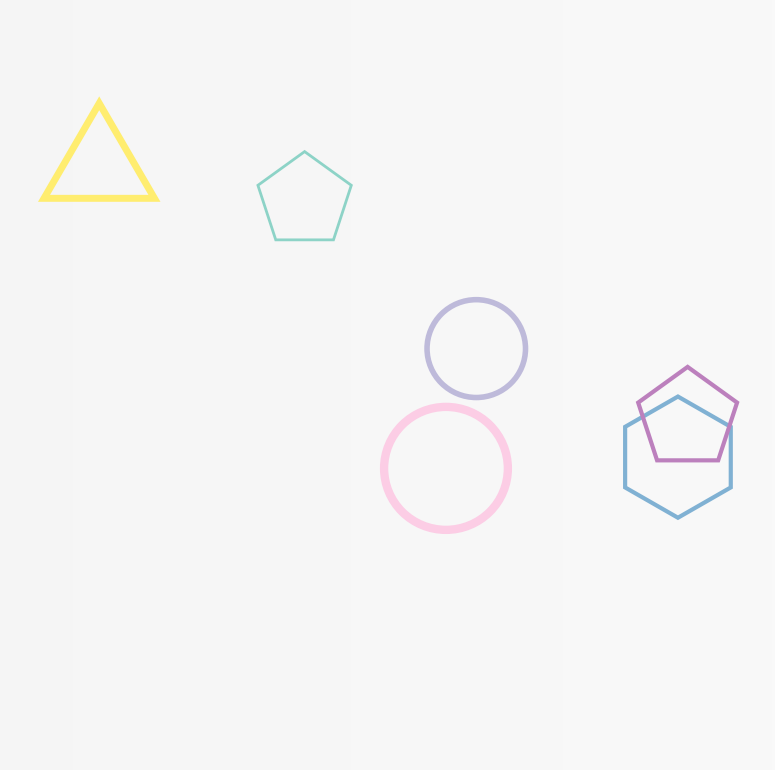[{"shape": "pentagon", "thickness": 1, "radius": 0.32, "center": [0.393, 0.74]}, {"shape": "circle", "thickness": 2, "radius": 0.32, "center": [0.615, 0.547]}, {"shape": "hexagon", "thickness": 1.5, "radius": 0.39, "center": [0.875, 0.406]}, {"shape": "circle", "thickness": 3, "radius": 0.4, "center": [0.575, 0.392]}, {"shape": "pentagon", "thickness": 1.5, "radius": 0.34, "center": [0.887, 0.456]}, {"shape": "triangle", "thickness": 2.5, "radius": 0.41, "center": [0.128, 0.784]}]